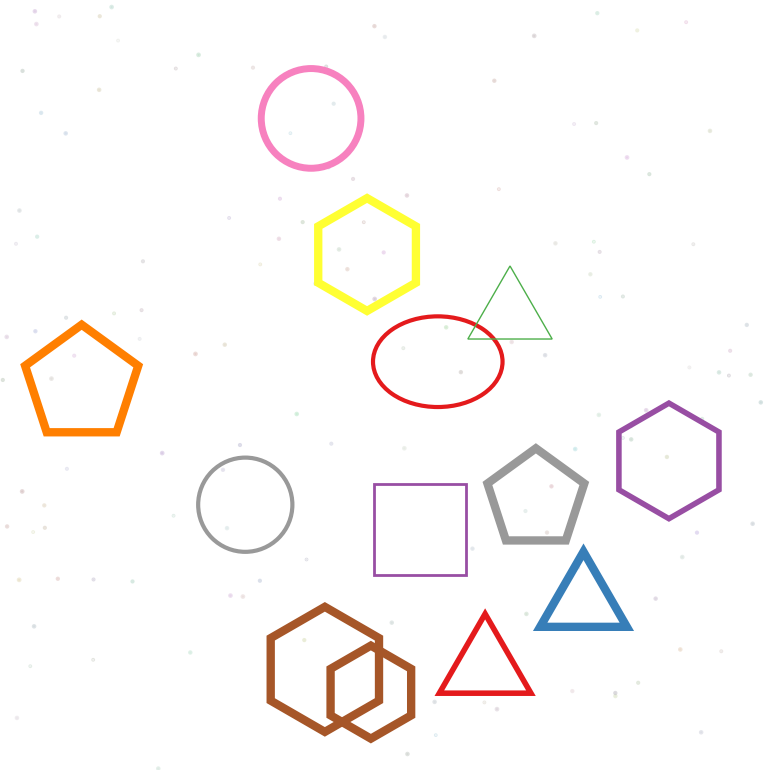[{"shape": "triangle", "thickness": 2, "radius": 0.34, "center": [0.63, 0.134]}, {"shape": "oval", "thickness": 1.5, "radius": 0.42, "center": [0.569, 0.53]}, {"shape": "triangle", "thickness": 3, "radius": 0.32, "center": [0.758, 0.218]}, {"shape": "triangle", "thickness": 0.5, "radius": 0.32, "center": [0.662, 0.591]}, {"shape": "square", "thickness": 1, "radius": 0.3, "center": [0.545, 0.312]}, {"shape": "hexagon", "thickness": 2, "radius": 0.38, "center": [0.869, 0.401]}, {"shape": "pentagon", "thickness": 3, "radius": 0.39, "center": [0.106, 0.501]}, {"shape": "hexagon", "thickness": 3, "radius": 0.37, "center": [0.477, 0.669]}, {"shape": "hexagon", "thickness": 3, "radius": 0.41, "center": [0.422, 0.131]}, {"shape": "hexagon", "thickness": 3, "radius": 0.3, "center": [0.482, 0.101]}, {"shape": "circle", "thickness": 2.5, "radius": 0.32, "center": [0.404, 0.846]}, {"shape": "circle", "thickness": 1.5, "radius": 0.31, "center": [0.319, 0.345]}, {"shape": "pentagon", "thickness": 3, "radius": 0.33, "center": [0.696, 0.352]}]